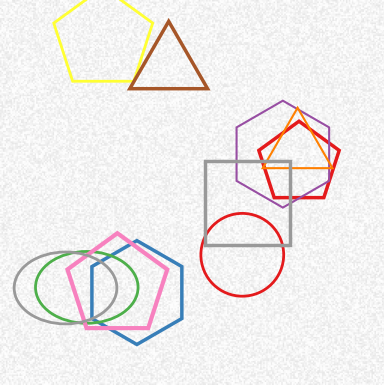[{"shape": "circle", "thickness": 2, "radius": 0.54, "center": [0.629, 0.338]}, {"shape": "pentagon", "thickness": 2.5, "radius": 0.55, "center": [0.777, 0.575]}, {"shape": "hexagon", "thickness": 2.5, "radius": 0.67, "center": [0.356, 0.24]}, {"shape": "oval", "thickness": 2, "radius": 0.67, "center": [0.225, 0.254]}, {"shape": "hexagon", "thickness": 1.5, "radius": 0.69, "center": [0.735, 0.6]}, {"shape": "triangle", "thickness": 1.5, "radius": 0.52, "center": [0.773, 0.616]}, {"shape": "pentagon", "thickness": 2, "radius": 0.68, "center": [0.268, 0.898]}, {"shape": "triangle", "thickness": 2.5, "radius": 0.58, "center": [0.438, 0.828]}, {"shape": "pentagon", "thickness": 3, "radius": 0.68, "center": [0.305, 0.258]}, {"shape": "square", "thickness": 2.5, "radius": 0.55, "center": [0.643, 0.472]}, {"shape": "oval", "thickness": 2, "radius": 0.67, "center": [0.17, 0.252]}]